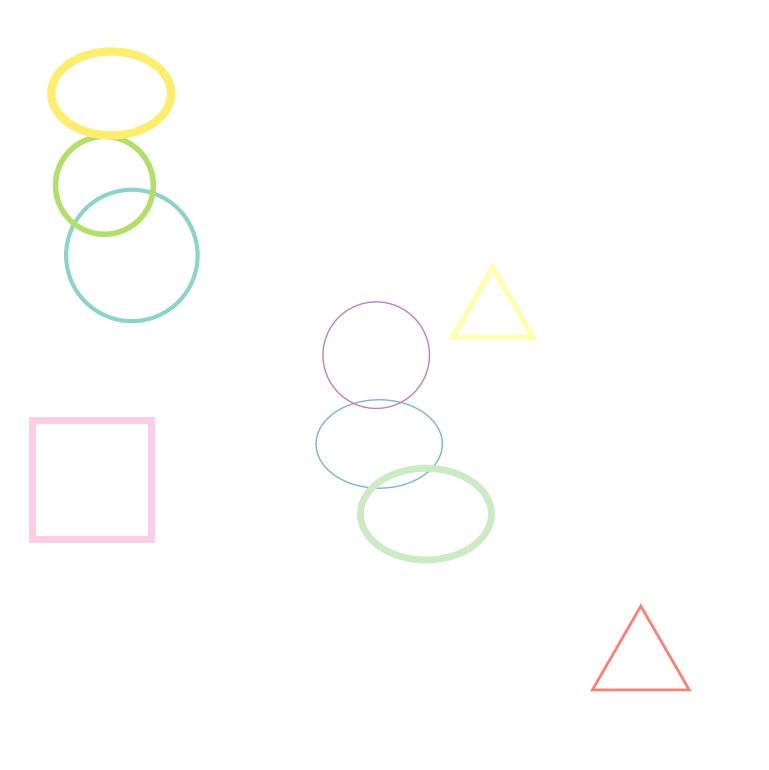[{"shape": "circle", "thickness": 1.5, "radius": 0.43, "center": [0.171, 0.668]}, {"shape": "triangle", "thickness": 2, "radius": 0.3, "center": [0.64, 0.592]}, {"shape": "triangle", "thickness": 1, "radius": 0.36, "center": [0.832, 0.14]}, {"shape": "oval", "thickness": 0.5, "radius": 0.41, "center": [0.492, 0.423]}, {"shape": "circle", "thickness": 2, "radius": 0.32, "center": [0.136, 0.759]}, {"shape": "square", "thickness": 2.5, "radius": 0.39, "center": [0.119, 0.377]}, {"shape": "circle", "thickness": 0.5, "radius": 0.35, "center": [0.489, 0.539]}, {"shape": "oval", "thickness": 2.5, "radius": 0.43, "center": [0.553, 0.332]}, {"shape": "oval", "thickness": 3, "radius": 0.39, "center": [0.144, 0.879]}]